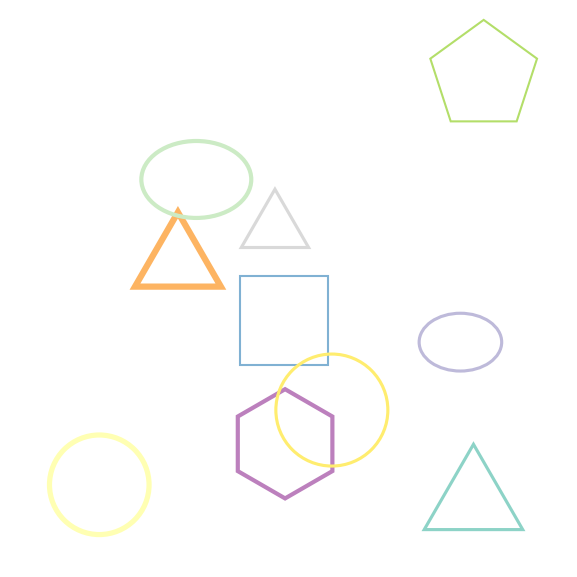[{"shape": "triangle", "thickness": 1.5, "radius": 0.49, "center": [0.82, 0.131]}, {"shape": "circle", "thickness": 2.5, "radius": 0.43, "center": [0.172, 0.16]}, {"shape": "oval", "thickness": 1.5, "radius": 0.36, "center": [0.797, 0.407]}, {"shape": "square", "thickness": 1, "radius": 0.38, "center": [0.492, 0.444]}, {"shape": "triangle", "thickness": 3, "radius": 0.43, "center": [0.308, 0.546]}, {"shape": "pentagon", "thickness": 1, "radius": 0.49, "center": [0.838, 0.868]}, {"shape": "triangle", "thickness": 1.5, "radius": 0.34, "center": [0.476, 0.604]}, {"shape": "hexagon", "thickness": 2, "radius": 0.47, "center": [0.494, 0.231]}, {"shape": "oval", "thickness": 2, "radius": 0.48, "center": [0.34, 0.688]}, {"shape": "circle", "thickness": 1.5, "radius": 0.48, "center": [0.575, 0.289]}]